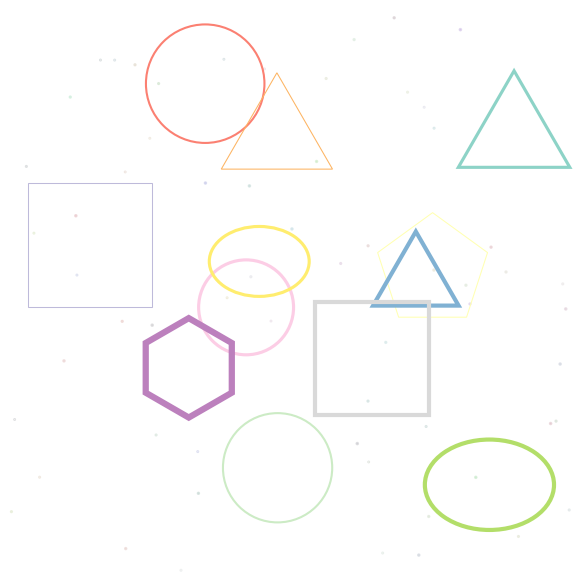[{"shape": "triangle", "thickness": 1.5, "radius": 0.56, "center": [0.89, 0.765]}, {"shape": "pentagon", "thickness": 0.5, "radius": 0.5, "center": [0.749, 0.531]}, {"shape": "square", "thickness": 0.5, "radius": 0.54, "center": [0.156, 0.575]}, {"shape": "circle", "thickness": 1, "radius": 0.51, "center": [0.355, 0.854]}, {"shape": "triangle", "thickness": 2, "radius": 0.43, "center": [0.72, 0.513]}, {"shape": "triangle", "thickness": 0.5, "radius": 0.56, "center": [0.479, 0.762]}, {"shape": "oval", "thickness": 2, "radius": 0.56, "center": [0.848, 0.16]}, {"shape": "circle", "thickness": 1.5, "radius": 0.41, "center": [0.426, 0.467]}, {"shape": "square", "thickness": 2, "radius": 0.49, "center": [0.645, 0.378]}, {"shape": "hexagon", "thickness": 3, "radius": 0.43, "center": [0.327, 0.362]}, {"shape": "circle", "thickness": 1, "radius": 0.47, "center": [0.481, 0.189]}, {"shape": "oval", "thickness": 1.5, "radius": 0.43, "center": [0.449, 0.546]}]